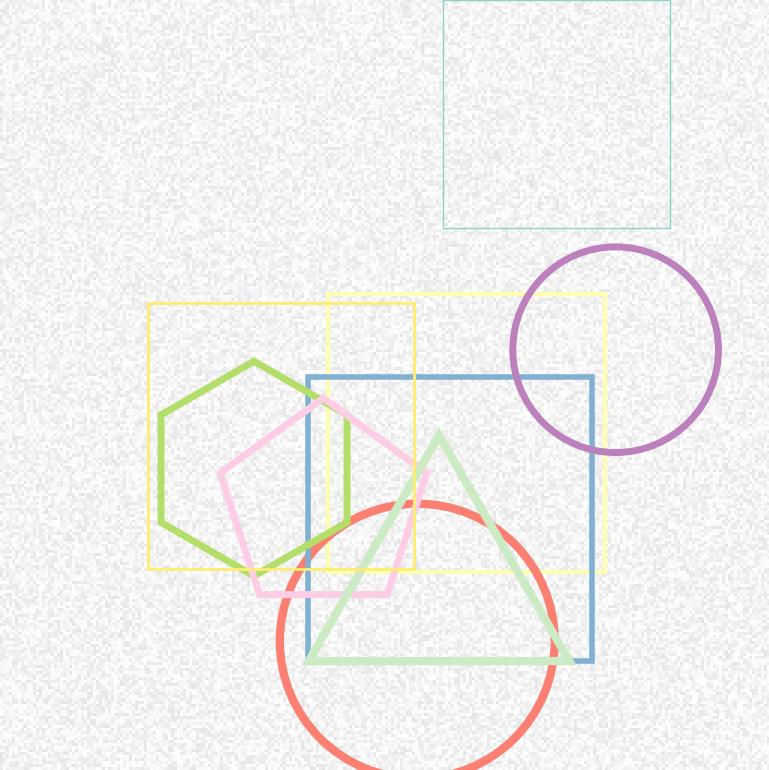[{"shape": "square", "thickness": 0.5, "radius": 0.74, "center": [0.723, 0.852]}, {"shape": "square", "thickness": 1.5, "radius": 0.9, "center": [0.606, 0.438]}, {"shape": "circle", "thickness": 3, "radius": 0.89, "center": [0.542, 0.167]}, {"shape": "square", "thickness": 2, "radius": 0.92, "center": [0.585, 0.325]}, {"shape": "hexagon", "thickness": 2.5, "radius": 0.7, "center": [0.33, 0.391]}, {"shape": "pentagon", "thickness": 2.5, "radius": 0.71, "center": [0.42, 0.342]}, {"shape": "circle", "thickness": 2.5, "radius": 0.67, "center": [0.8, 0.546]}, {"shape": "triangle", "thickness": 3, "radius": 0.98, "center": [0.57, 0.239]}, {"shape": "square", "thickness": 1, "radius": 0.86, "center": [0.365, 0.434]}]